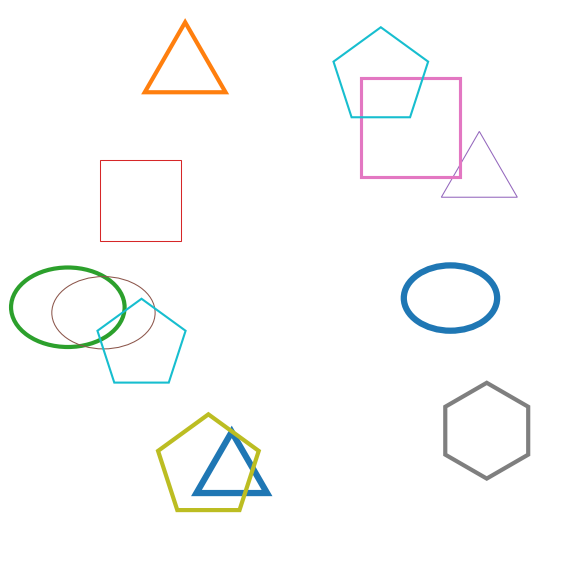[{"shape": "triangle", "thickness": 3, "radius": 0.35, "center": [0.401, 0.181]}, {"shape": "oval", "thickness": 3, "radius": 0.4, "center": [0.78, 0.483]}, {"shape": "triangle", "thickness": 2, "radius": 0.4, "center": [0.321, 0.88]}, {"shape": "oval", "thickness": 2, "radius": 0.49, "center": [0.117, 0.467]}, {"shape": "square", "thickness": 0.5, "radius": 0.35, "center": [0.243, 0.653]}, {"shape": "triangle", "thickness": 0.5, "radius": 0.38, "center": [0.83, 0.696]}, {"shape": "oval", "thickness": 0.5, "radius": 0.45, "center": [0.179, 0.458]}, {"shape": "square", "thickness": 1.5, "radius": 0.43, "center": [0.711, 0.778]}, {"shape": "hexagon", "thickness": 2, "radius": 0.41, "center": [0.843, 0.253]}, {"shape": "pentagon", "thickness": 2, "radius": 0.46, "center": [0.361, 0.19]}, {"shape": "pentagon", "thickness": 1, "radius": 0.43, "center": [0.659, 0.866]}, {"shape": "pentagon", "thickness": 1, "radius": 0.4, "center": [0.245, 0.402]}]